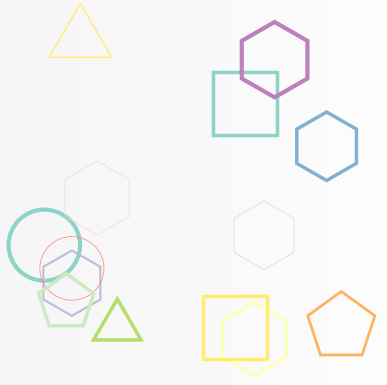[{"shape": "square", "thickness": 2.5, "radius": 0.41, "center": [0.633, 0.732]}, {"shape": "circle", "thickness": 3, "radius": 0.46, "center": [0.114, 0.363]}, {"shape": "hexagon", "thickness": 2, "radius": 0.47, "center": [0.657, 0.12]}, {"shape": "hexagon", "thickness": 1.5, "radius": 0.42, "center": [0.185, 0.265]}, {"shape": "circle", "thickness": 0.5, "radius": 0.41, "center": [0.186, 0.303]}, {"shape": "hexagon", "thickness": 2.5, "radius": 0.44, "center": [0.843, 0.62]}, {"shape": "pentagon", "thickness": 2, "radius": 0.46, "center": [0.881, 0.152]}, {"shape": "triangle", "thickness": 2.5, "radius": 0.35, "center": [0.303, 0.152]}, {"shape": "hexagon", "thickness": 0.5, "radius": 0.48, "center": [0.251, 0.486]}, {"shape": "hexagon", "thickness": 0.5, "radius": 0.45, "center": [0.681, 0.389]}, {"shape": "hexagon", "thickness": 3, "radius": 0.49, "center": [0.709, 0.845]}, {"shape": "pentagon", "thickness": 2.5, "radius": 0.37, "center": [0.171, 0.215]}, {"shape": "square", "thickness": 2.5, "radius": 0.41, "center": [0.607, 0.149]}, {"shape": "triangle", "thickness": 1, "radius": 0.47, "center": [0.208, 0.898]}]